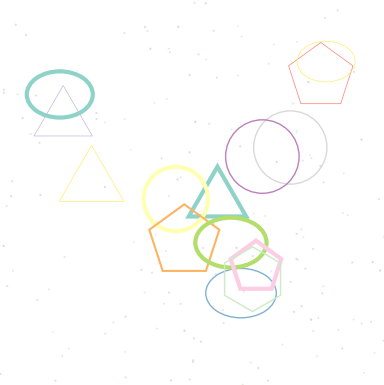[{"shape": "triangle", "thickness": 3, "radius": 0.43, "center": [0.565, 0.481]}, {"shape": "oval", "thickness": 3, "radius": 0.43, "center": [0.155, 0.755]}, {"shape": "circle", "thickness": 3, "radius": 0.42, "center": [0.457, 0.483]}, {"shape": "triangle", "thickness": 0.5, "radius": 0.44, "center": [0.164, 0.691]}, {"shape": "pentagon", "thickness": 0.5, "radius": 0.44, "center": [0.833, 0.802]}, {"shape": "oval", "thickness": 1, "radius": 0.46, "center": [0.626, 0.239]}, {"shape": "pentagon", "thickness": 1.5, "radius": 0.48, "center": [0.479, 0.374]}, {"shape": "oval", "thickness": 3, "radius": 0.46, "center": [0.6, 0.37]}, {"shape": "pentagon", "thickness": 3, "radius": 0.35, "center": [0.665, 0.306]}, {"shape": "circle", "thickness": 1, "radius": 0.48, "center": [0.754, 0.617]}, {"shape": "circle", "thickness": 1, "radius": 0.48, "center": [0.681, 0.593]}, {"shape": "hexagon", "thickness": 1, "radius": 0.42, "center": [0.656, 0.275]}, {"shape": "triangle", "thickness": 0.5, "radius": 0.49, "center": [0.238, 0.525]}, {"shape": "oval", "thickness": 0.5, "radius": 0.38, "center": [0.847, 0.84]}]